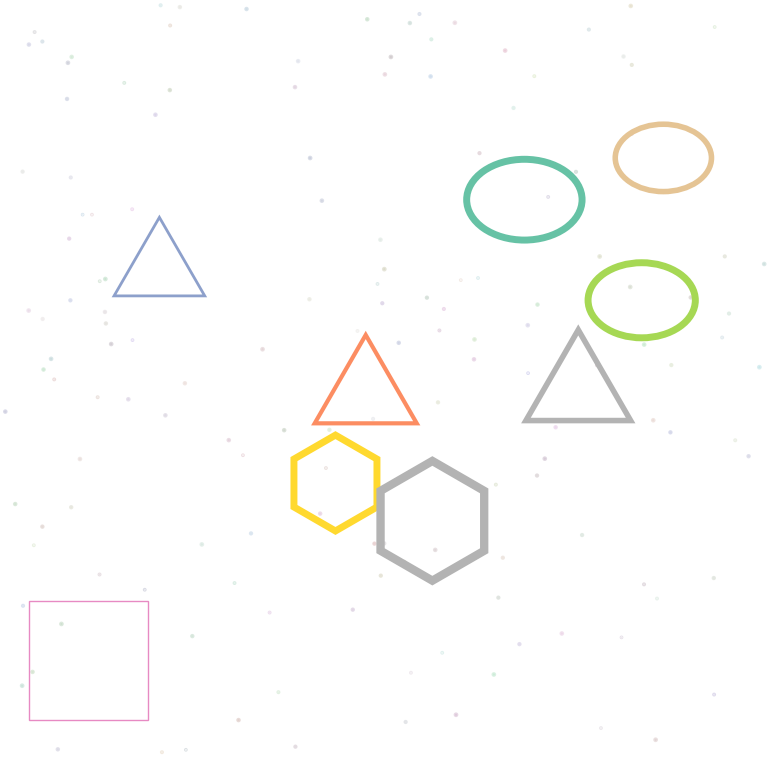[{"shape": "oval", "thickness": 2.5, "radius": 0.37, "center": [0.681, 0.741]}, {"shape": "triangle", "thickness": 1.5, "radius": 0.38, "center": [0.475, 0.488]}, {"shape": "triangle", "thickness": 1, "radius": 0.34, "center": [0.207, 0.65]}, {"shape": "square", "thickness": 0.5, "radius": 0.39, "center": [0.115, 0.142]}, {"shape": "oval", "thickness": 2.5, "radius": 0.35, "center": [0.833, 0.61]}, {"shape": "hexagon", "thickness": 2.5, "radius": 0.31, "center": [0.436, 0.373]}, {"shape": "oval", "thickness": 2, "radius": 0.31, "center": [0.862, 0.795]}, {"shape": "hexagon", "thickness": 3, "radius": 0.39, "center": [0.562, 0.324]}, {"shape": "triangle", "thickness": 2, "radius": 0.39, "center": [0.751, 0.493]}]